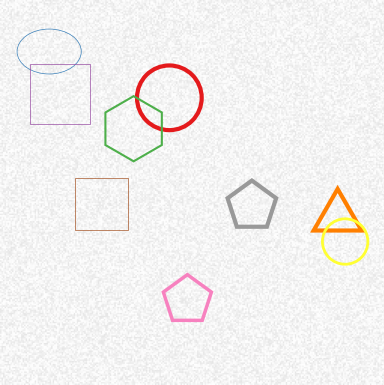[{"shape": "circle", "thickness": 3, "radius": 0.42, "center": [0.44, 0.746]}, {"shape": "oval", "thickness": 0.5, "radius": 0.42, "center": [0.128, 0.866]}, {"shape": "hexagon", "thickness": 1.5, "radius": 0.42, "center": [0.347, 0.666]}, {"shape": "square", "thickness": 0.5, "radius": 0.39, "center": [0.157, 0.755]}, {"shape": "triangle", "thickness": 3, "radius": 0.36, "center": [0.877, 0.437]}, {"shape": "circle", "thickness": 2, "radius": 0.29, "center": [0.897, 0.373]}, {"shape": "square", "thickness": 0.5, "radius": 0.34, "center": [0.264, 0.47]}, {"shape": "pentagon", "thickness": 2.5, "radius": 0.33, "center": [0.487, 0.221]}, {"shape": "pentagon", "thickness": 3, "radius": 0.33, "center": [0.654, 0.465]}]